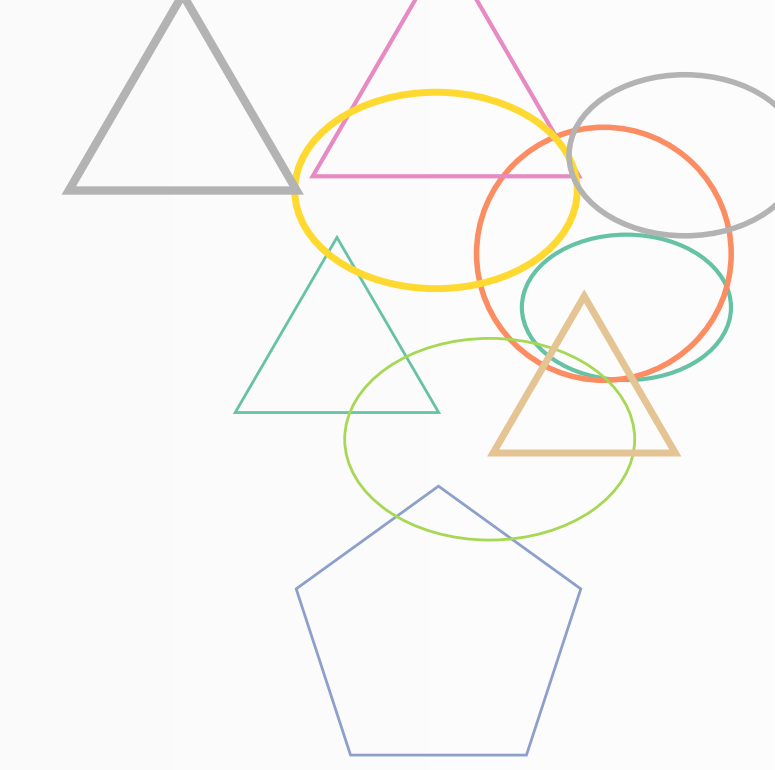[{"shape": "oval", "thickness": 1.5, "radius": 0.67, "center": [0.808, 0.601]}, {"shape": "triangle", "thickness": 1, "radius": 0.76, "center": [0.435, 0.54]}, {"shape": "circle", "thickness": 2, "radius": 0.82, "center": [0.779, 0.67]}, {"shape": "pentagon", "thickness": 1, "radius": 0.97, "center": [0.566, 0.176]}, {"shape": "triangle", "thickness": 1.5, "radius": 0.99, "center": [0.575, 0.87]}, {"shape": "oval", "thickness": 1, "radius": 0.94, "center": [0.632, 0.43]}, {"shape": "oval", "thickness": 2.5, "radius": 0.91, "center": [0.563, 0.753]}, {"shape": "triangle", "thickness": 2.5, "radius": 0.68, "center": [0.754, 0.48]}, {"shape": "oval", "thickness": 2, "radius": 0.75, "center": [0.884, 0.798]}, {"shape": "triangle", "thickness": 3, "radius": 0.85, "center": [0.236, 0.837]}]